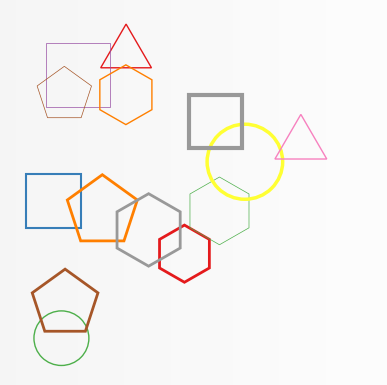[{"shape": "hexagon", "thickness": 2, "radius": 0.37, "center": [0.476, 0.341]}, {"shape": "triangle", "thickness": 1, "radius": 0.38, "center": [0.325, 0.862]}, {"shape": "square", "thickness": 1.5, "radius": 0.35, "center": [0.138, 0.478]}, {"shape": "circle", "thickness": 1, "radius": 0.35, "center": [0.158, 0.122]}, {"shape": "hexagon", "thickness": 0.5, "radius": 0.44, "center": [0.566, 0.452]}, {"shape": "square", "thickness": 0.5, "radius": 0.41, "center": [0.201, 0.805]}, {"shape": "hexagon", "thickness": 1, "radius": 0.39, "center": [0.325, 0.754]}, {"shape": "pentagon", "thickness": 2, "radius": 0.48, "center": [0.264, 0.451]}, {"shape": "circle", "thickness": 2.5, "radius": 0.49, "center": [0.632, 0.58]}, {"shape": "pentagon", "thickness": 0.5, "radius": 0.37, "center": [0.166, 0.754]}, {"shape": "pentagon", "thickness": 2, "radius": 0.45, "center": [0.168, 0.212]}, {"shape": "triangle", "thickness": 1, "radius": 0.39, "center": [0.776, 0.626]}, {"shape": "square", "thickness": 3, "radius": 0.34, "center": [0.556, 0.685]}, {"shape": "hexagon", "thickness": 2, "radius": 0.47, "center": [0.384, 0.403]}]